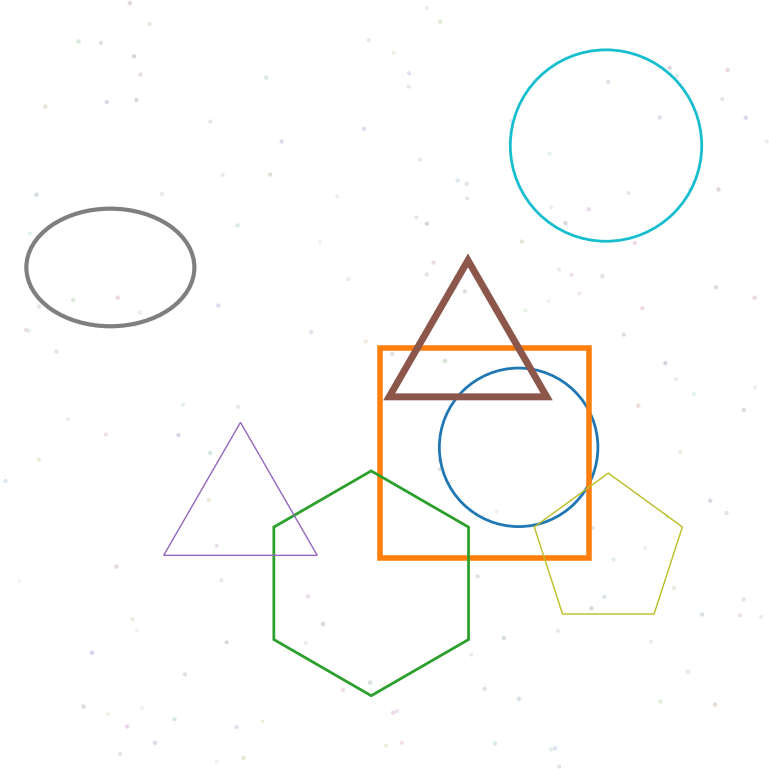[{"shape": "circle", "thickness": 1, "radius": 0.51, "center": [0.674, 0.419]}, {"shape": "square", "thickness": 2, "radius": 0.68, "center": [0.629, 0.411]}, {"shape": "hexagon", "thickness": 1, "radius": 0.73, "center": [0.482, 0.242]}, {"shape": "triangle", "thickness": 0.5, "radius": 0.58, "center": [0.312, 0.336]}, {"shape": "triangle", "thickness": 2.5, "radius": 0.59, "center": [0.608, 0.544]}, {"shape": "oval", "thickness": 1.5, "radius": 0.55, "center": [0.143, 0.653]}, {"shape": "pentagon", "thickness": 0.5, "radius": 0.51, "center": [0.79, 0.284]}, {"shape": "circle", "thickness": 1, "radius": 0.62, "center": [0.787, 0.811]}]